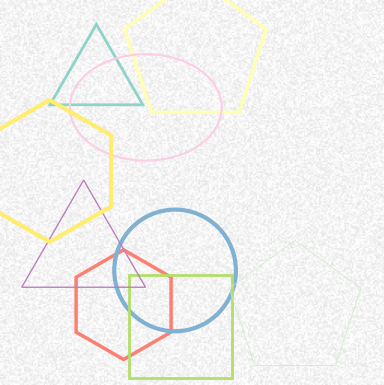[{"shape": "triangle", "thickness": 2, "radius": 0.7, "center": [0.25, 0.797]}, {"shape": "pentagon", "thickness": 2.5, "radius": 0.97, "center": [0.507, 0.865]}, {"shape": "hexagon", "thickness": 2.5, "radius": 0.71, "center": [0.321, 0.209]}, {"shape": "circle", "thickness": 3, "radius": 0.79, "center": [0.455, 0.298]}, {"shape": "square", "thickness": 2, "radius": 0.67, "center": [0.469, 0.151]}, {"shape": "oval", "thickness": 1.5, "radius": 0.99, "center": [0.379, 0.721]}, {"shape": "triangle", "thickness": 1, "radius": 0.93, "center": [0.217, 0.347]}, {"shape": "pentagon", "thickness": 0.5, "radius": 0.9, "center": [0.766, 0.196]}, {"shape": "hexagon", "thickness": 3, "radius": 0.92, "center": [0.129, 0.556]}]